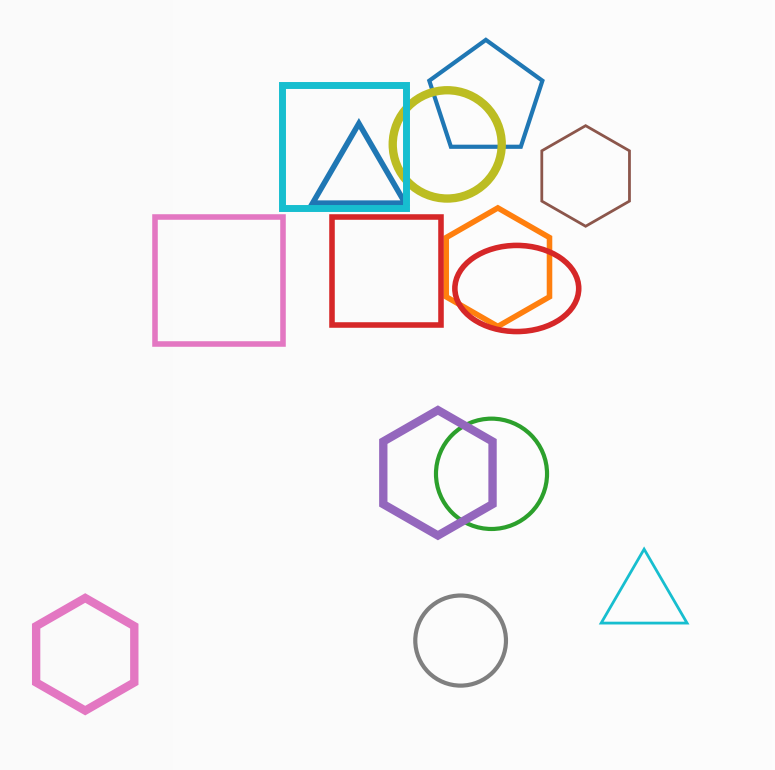[{"shape": "triangle", "thickness": 2, "radius": 0.34, "center": [0.463, 0.771]}, {"shape": "pentagon", "thickness": 1.5, "radius": 0.38, "center": [0.627, 0.871]}, {"shape": "hexagon", "thickness": 2, "radius": 0.38, "center": [0.642, 0.653]}, {"shape": "circle", "thickness": 1.5, "radius": 0.36, "center": [0.634, 0.385]}, {"shape": "oval", "thickness": 2, "radius": 0.4, "center": [0.667, 0.625]}, {"shape": "square", "thickness": 2, "radius": 0.35, "center": [0.498, 0.648]}, {"shape": "hexagon", "thickness": 3, "radius": 0.41, "center": [0.565, 0.386]}, {"shape": "hexagon", "thickness": 1, "radius": 0.33, "center": [0.756, 0.771]}, {"shape": "square", "thickness": 2, "radius": 0.41, "center": [0.283, 0.636]}, {"shape": "hexagon", "thickness": 3, "radius": 0.37, "center": [0.11, 0.15]}, {"shape": "circle", "thickness": 1.5, "radius": 0.29, "center": [0.594, 0.168]}, {"shape": "circle", "thickness": 3, "radius": 0.35, "center": [0.577, 0.812]}, {"shape": "square", "thickness": 2.5, "radius": 0.4, "center": [0.444, 0.809]}, {"shape": "triangle", "thickness": 1, "radius": 0.32, "center": [0.831, 0.223]}]